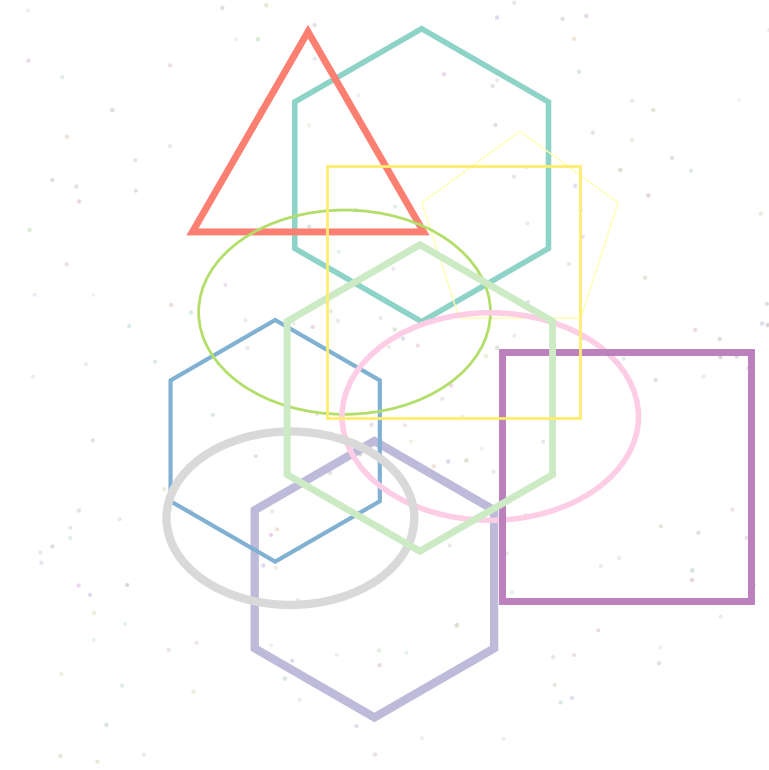[{"shape": "hexagon", "thickness": 2, "radius": 0.95, "center": [0.548, 0.772]}, {"shape": "pentagon", "thickness": 0.5, "radius": 0.67, "center": [0.675, 0.695]}, {"shape": "hexagon", "thickness": 3, "radius": 0.9, "center": [0.486, 0.248]}, {"shape": "triangle", "thickness": 2.5, "radius": 0.87, "center": [0.4, 0.785]}, {"shape": "hexagon", "thickness": 1.5, "radius": 0.78, "center": [0.357, 0.428]}, {"shape": "oval", "thickness": 1, "radius": 0.95, "center": [0.447, 0.595]}, {"shape": "oval", "thickness": 2, "radius": 0.96, "center": [0.637, 0.459]}, {"shape": "oval", "thickness": 3, "radius": 0.8, "center": [0.377, 0.327]}, {"shape": "square", "thickness": 2.5, "radius": 0.81, "center": [0.813, 0.381]}, {"shape": "hexagon", "thickness": 2.5, "radius": 1.0, "center": [0.545, 0.483]}, {"shape": "square", "thickness": 1, "radius": 0.82, "center": [0.589, 0.621]}]